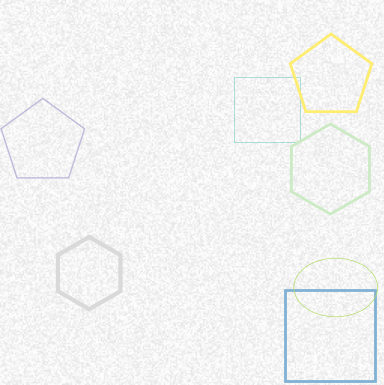[{"shape": "square", "thickness": 0.5, "radius": 0.43, "center": [0.694, 0.715]}, {"shape": "pentagon", "thickness": 1, "radius": 0.57, "center": [0.111, 0.63]}, {"shape": "square", "thickness": 2, "radius": 0.59, "center": [0.857, 0.128]}, {"shape": "oval", "thickness": 0.5, "radius": 0.54, "center": [0.872, 0.253]}, {"shape": "hexagon", "thickness": 3, "radius": 0.47, "center": [0.232, 0.291]}, {"shape": "hexagon", "thickness": 2, "radius": 0.59, "center": [0.858, 0.561]}, {"shape": "pentagon", "thickness": 2, "radius": 0.56, "center": [0.86, 0.8]}]